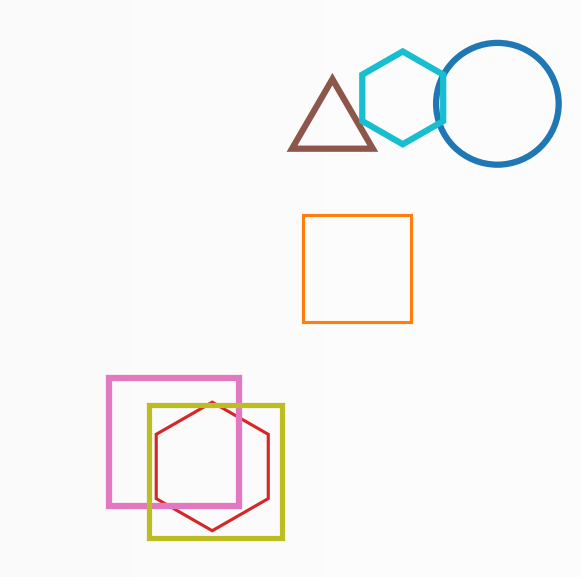[{"shape": "circle", "thickness": 3, "radius": 0.53, "center": [0.856, 0.819]}, {"shape": "square", "thickness": 1.5, "radius": 0.47, "center": [0.614, 0.534]}, {"shape": "hexagon", "thickness": 1.5, "radius": 0.56, "center": [0.365, 0.191]}, {"shape": "triangle", "thickness": 3, "radius": 0.4, "center": [0.572, 0.782]}, {"shape": "square", "thickness": 3, "radius": 0.56, "center": [0.299, 0.234]}, {"shape": "square", "thickness": 2.5, "radius": 0.57, "center": [0.37, 0.183]}, {"shape": "hexagon", "thickness": 3, "radius": 0.4, "center": [0.693, 0.83]}]